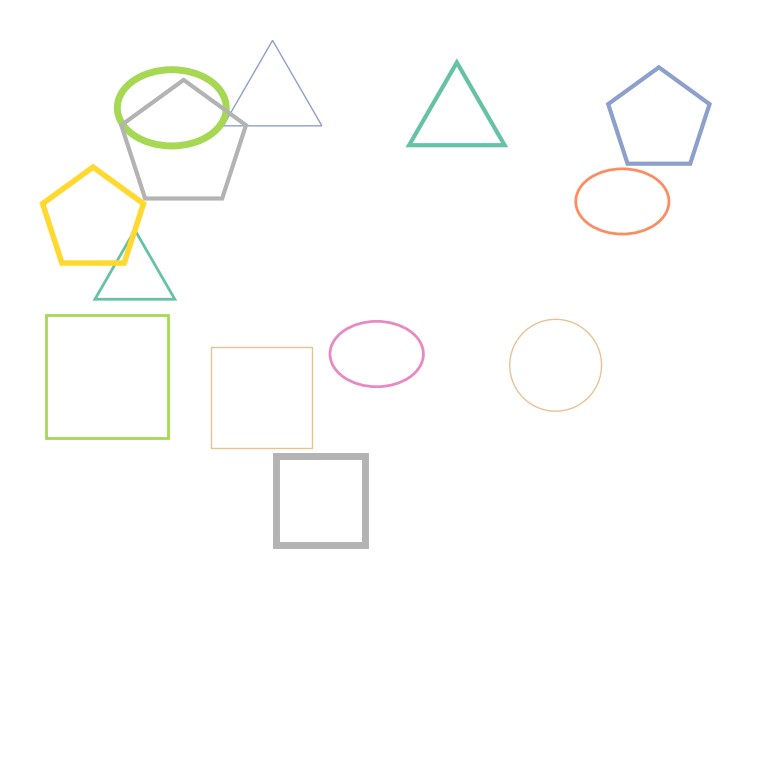[{"shape": "triangle", "thickness": 1, "radius": 0.3, "center": [0.175, 0.641]}, {"shape": "triangle", "thickness": 1.5, "radius": 0.36, "center": [0.593, 0.847]}, {"shape": "oval", "thickness": 1, "radius": 0.3, "center": [0.808, 0.738]}, {"shape": "triangle", "thickness": 0.5, "radius": 0.37, "center": [0.354, 0.874]}, {"shape": "pentagon", "thickness": 1.5, "radius": 0.35, "center": [0.856, 0.843]}, {"shape": "oval", "thickness": 1, "radius": 0.3, "center": [0.489, 0.54]}, {"shape": "oval", "thickness": 2.5, "radius": 0.35, "center": [0.223, 0.86]}, {"shape": "square", "thickness": 1, "radius": 0.4, "center": [0.139, 0.511]}, {"shape": "pentagon", "thickness": 2, "radius": 0.34, "center": [0.121, 0.714]}, {"shape": "square", "thickness": 0.5, "radius": 0.33, "center": [0.34, 0.484]}, {"shape": "circle", "thickness": 0.5, "radius": 0.3, "center": [0.722, 0.526]}, {"shape": "square", "thickness": 2.5, "radius": 0.29, "center": [0.416, 0.35]}, {"shape": "pentagon", "thickness": 1.5, "radius": 0.43, "center": [0.238, 0.811]}]